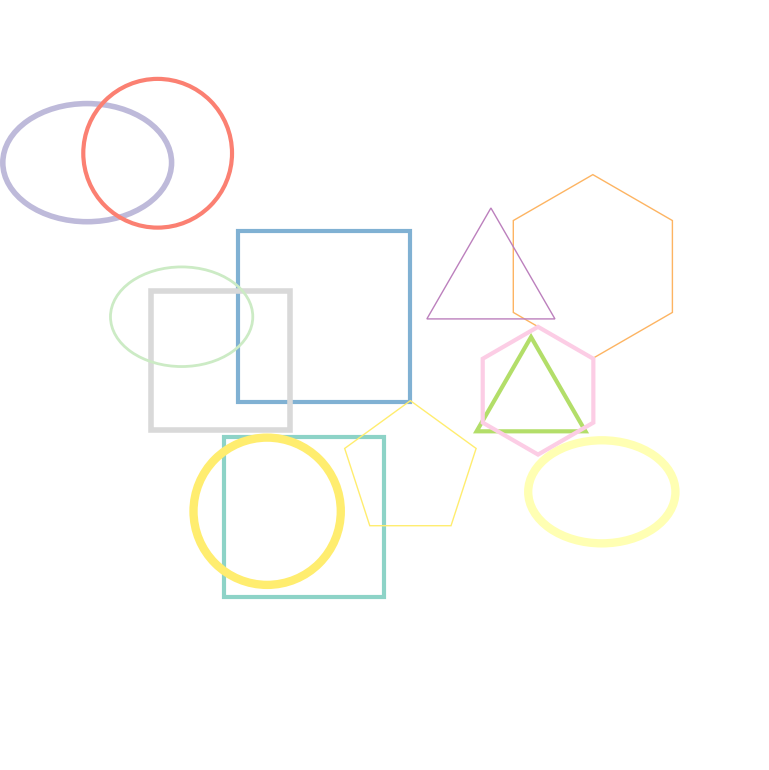[{"shape": "square", "thickness": 1.5, "radius": 0.52, "center": [0.394, 0.329]}, {"shape": "oval", "thickness": 3, "radius": 0.48, "center": [0.782, 0.361]}, {"shape": "oval", "thickness": 2, "radius": 0.55, "center": [0.113, 0.789]}, {"shape": "circle", "thickness": 1.5, "radius": 0.48, "center": [0.205, 0.801]}, {"shape": "square", "thickness": 1.5, "radius": 0.56, "center": [0.421, 0.589]}, {"shape": "hexagon", "thickness": 0.5, "radius": 0.6, "center": [0.77, 0.654]}, {"shape": "triangle", "thickness": 1.5, "radius": 0.41, "center": [0.69, 0.481]}, {"shape": "hexagon", "thickness": 1.5, "radius": 0.41, "center": [0.699, 0.493]}, {"shape": "square", "thickness": 2, "radius": 0.45, "center": [0.287, 0.531]}, {"shape": "triangle", "thickness": 0.5, "radius": 0.48, "center": [0.638, 0.634]}, {"shape": "oval", "thickness": 1, "radius": 0.46, "center": [0.236, 0.589]}, {"shape": "pentagon", "thickness": 0.5, "radius": 0.45, "center": [0.533, 0.39]}, {"shape": "circle", "thickness": 3, "radius": 0.48, "center": [0.347, 0.336]}]